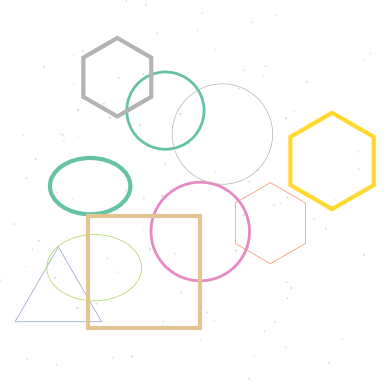[{"shape": "oval", "thickness": 3, "radius": 0.52, "center": [0.234, 0.517]}, {"shape": "circle", "thickness": 2, "radius": 0.5, "center": [0.43, 0.713]}, {"shape": "hexagon", "thickness": 0.5, "radius": 0.53, "center": [0.702, 0.42]}, {"shape": "triangle", "thickness": 0.5, "radius": 0.65, "center": [0.152, 0.229]}, {"shape": "circle", "thickness": 2, "radius": 0.64, "center": [0.52, 0.399]}, {"shape": "oval", "thickness": 0.5, "radius": 0.61, "center": [0.245, 0.305]}, {"shape": "hexagon", "thickness": 3, "radius": 0.63, "center": [0.863, 0.582]}, {"shape": "square", "thickness": 3, "radius": 0.73, "center": [0.374, 0.294]}, {"shape": "hexagon", "thickness": 3, "radius": 0.51, "center": [0.305, 0.799]}, {"shape": "circle", "thickness": 0.5, "radius": 0.65, "center": [0.578, 0.652]}]